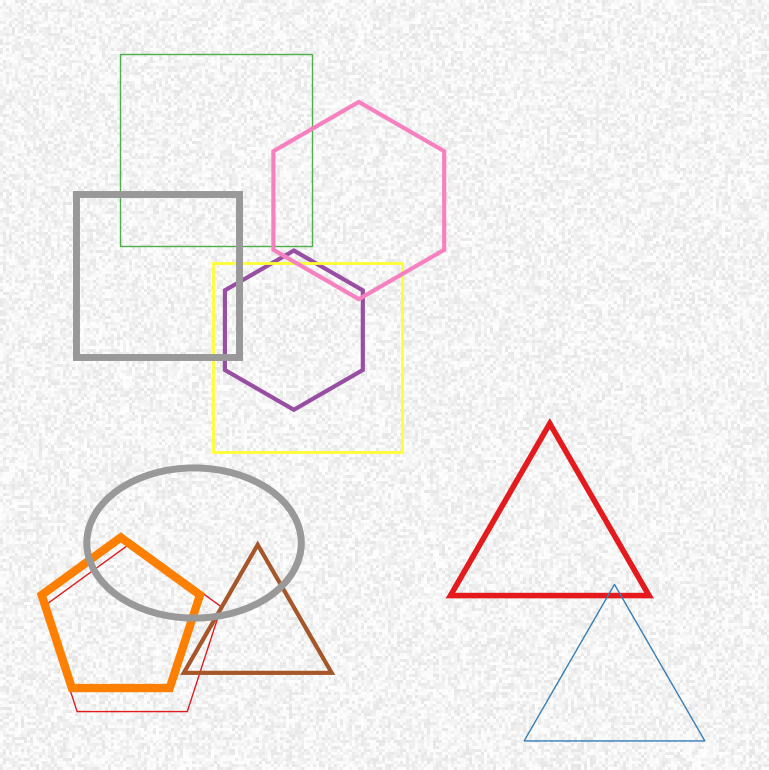[{"shape": "triangle", "thickness": 2, "radius": 0.74, "center": [0.714, 0.301]}, {"shape": "pentagon", "thickness": 0.5, "radius": 0.61, "center": [0.172, 0.174]}, {"shape": "triangle", "thickness": 0.5, "radius": 0.68, "center": [0.798, 0.105]}, {"shape": "square", "thickness": 0.5, "radius": 0.62, "center": [0.281, 0.806]}, {"shape": "hexagon", "thickness": 1.5, "radius": 0.52, "center": [0.382, 0.571]}, {"shape": "pentagon", "thickness": 3, "radius": 0.54, "center": [0.157, 0.194]}, {"shape": "square", "thickness": 1, "radius": 0.61, "center": [0.4, 0.536]}, {"shape": "triangle", "thickness": 1.5, "radius": 0.55, "center": [0.335, 0.182]}, {"shape": "hexagon", "thickness": 1.5, "radius": 0.64, "center": [0.466, 0.74]}, {"shape": "square", "thickness": 2.5, "radius": 0.53, "center": [0.204, 0.642]}, {"shape": "oval", "thickness": 2.5, "radius": 0.7, "center": [0.252, 0.295]}]